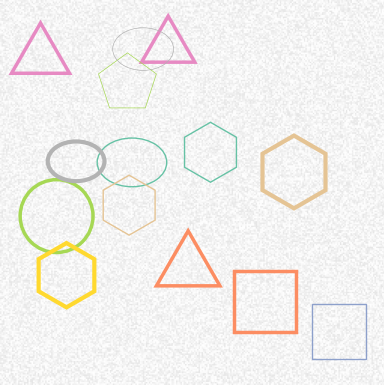[{"shape": "oval", "thickness": 1, "radius": 0.45, "center": [0.343, 0.578]}, {"shape": "hexagon", "thickness": 1, "radius": 0.39, "center": [0.547, 0.605]}, {"shape": "triangle", "thickness": 2.5, "radius": 0.48, "center": [0.489, 0.305]}, {"shape": "square", "thickness": 2.5, "radius": 0.4, "center": [0.688, 0.217]}, {"shape": "square", "thickness": 1, "radius": 0.35, "center": [0.881, 0.139]}, {"shape": "triangle", "thickness": 2.5, "radius": 0.44, "center": [0.105, 0.853]}, {"shape": "triangle", "thickness": 2.5, "radius": 0.4, "center": [0.437, 0.878]}, {"shape": "pentagon", "thickness": 0.5, "radius": 0.4, "center": [0.331, 0.784]}, {"shape": "circle", "thickness": 2.5, "radius": 0.47, "center": [0.147, 0.439]}, {"shape": "hexagon", "thickness": 3, "radius": 0.42, "center": [0.173, 0.285]}, {"shape": "hexagon", "thickness": 1, "radius": 0.39, "center": [0.335, 0.467]}, {"shape": "hexagon", "thickness": 3, "radius": 0.47, "center": [0.764, 0.553]}, {"shape": "oval", "thickness": 3, "radius": 0.37, "center": [0.198, 0.581]}, {"shape": "oval", "thickness": 0.5, "radius": 0.4, "center": [0.372, 0.873]}]